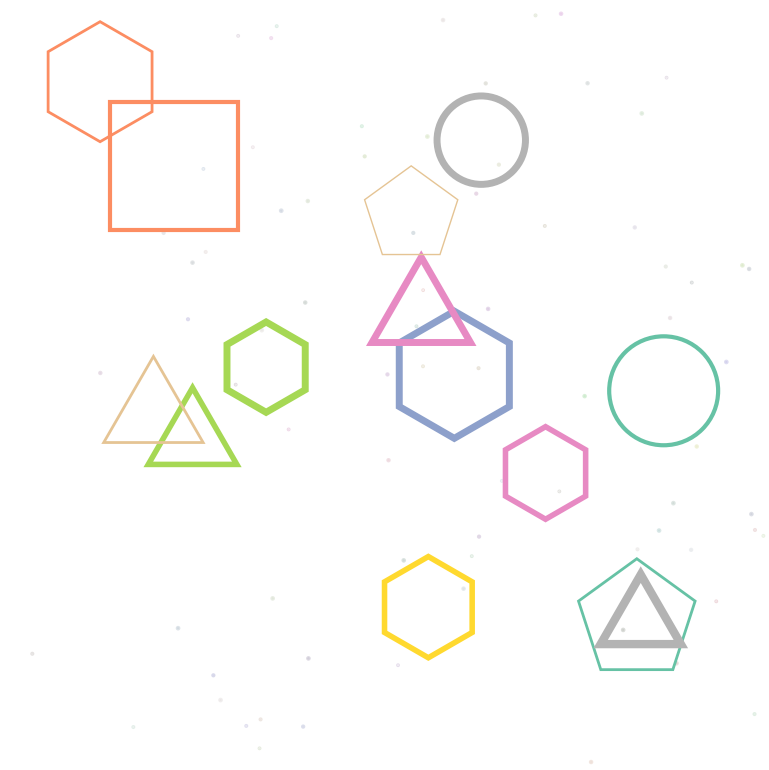[{"shape": "circle", "thickness": 1.5, "radius": 0.35, "center": [0.862, 0.492]}, {"shape": "pentagon", "thickness": 1, "radius": 0.4, "center": [0.827, 0.195]}, {"shape": "hexagon", "thickness": 1, "radius": 0.39, "center": [0.13, 0.894]}, {"shape": "square", "thickness": 1.5, "radius": 0.42, "center": [0.226, 0.784]}, {"shape": "hexagon", "thickness": 2.5, "radius": 0.41, "center": [0.59, 0.513]}, {"shape": "hexagon", "thickness": 2, "radius": 0.3, "center": [0.709, 0.386]}, {"shape": "triangle", "thickness": 2.5, "radius": 0.37, "center": [0.547, 0.592]}, {"shape": "triangle", "thickness": 2, "radius": 0.33, "center": [0.25, 0.43]}, {"shape": "hexagon", "thickness": 2.5, "radius": 0.29, "center": [0.346, 0.523]}, {"shape": "hexagon", "thickness": 2, "radius": 0.33, "center": [0.556, 0.211]}, {"shape": "triangle", "thickness": 1, "radius": 0.37, "center": [0.199, 0.463]}, {"shape": "pentagon", "thickness": 0.5, "radius": 0.32, "center": [0.534, 0.721]}, {"shape": "triangle", "thickness": 3, "radius": 0.3, "center": [0.832, 0.194]}, {"shape": "circle", "thickness": 2.5, "radius": 0.29, "center": [0.625, 0.818]}]